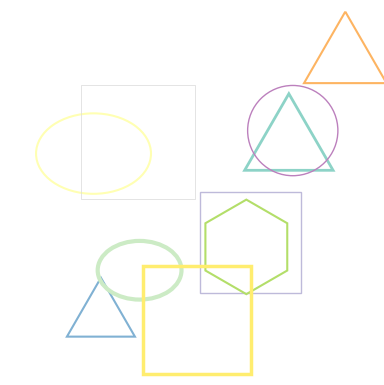[{"shape": "triangle", "thickness": 2, "radius": 0.66, "center": [0.75, 0.624]}, {"shape": "oval", "thickness": 1.5, "radius": 0.75, "center": [0.243, 0.601]}, {"shape": "square", "thickness": 1, "radius": 0.66, "center": [0.651, 0.37]}, {"shape": "triangle", "thickness": 1.5, "radius": 0.51, "center": [0.262, 0.177]}, {"shape": "triangle", "thickness": 1.5, "radius": 0.62, "center": [0.897, 0.846]}, {"shape": "hexagon", "thickness": 1.5, "radius": 0.61, "center": [0.64, 0.359]}, {"shape": "square", "thickness": 0.5, "radius": 0.74, "center": [0.359, 0.631]}, {"shape": "circle", "thickness": 1, "radius": 0.59, "center": [0.76, 0.661]}, {"shape": "oval", "thickness": 3, "radius": 0.54, "center": [0.363, 0.298]}, {"shape": "square", "thickness": 2.5, "radius": 0.7, "center": [0.512, 0.169]}]